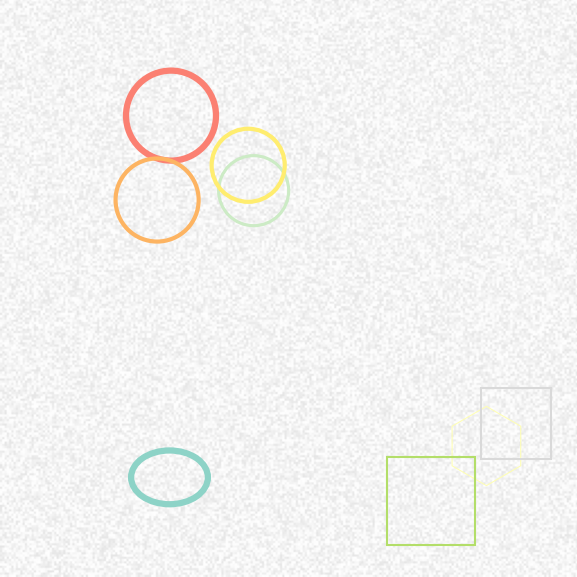[{"shape": "oval", "thickness": 3, "radius": 0.33, "center": [0.294, 0.173]}, {"shape": "hexagon", "thickness": 0.5, "radius": 0.34, "center": [0.842, 0.227]}, {"shape": "circle", "thickness": 3, "radius": 0.39, "center": [0.296, 0.799]}, {"shape": "circle", "thickness": 2, "radius": 0.36, "center": [0.272, 0.653]}, {"shape": "square", "thickness": 1, "radius": 0.38, "center": [0.746, 0.131]}, {"shape": "square", "thickness": 1, "radius": 0.31, "center": [0.894, 0.266]}, {"shape": "circle", "thickness": 1.5, "radius": 0.3, "center": [0.439, 0.669]}, {"shape": "circle", "thickness": 2, "radius": 0.32, "center": [0.43, 0.713]}]